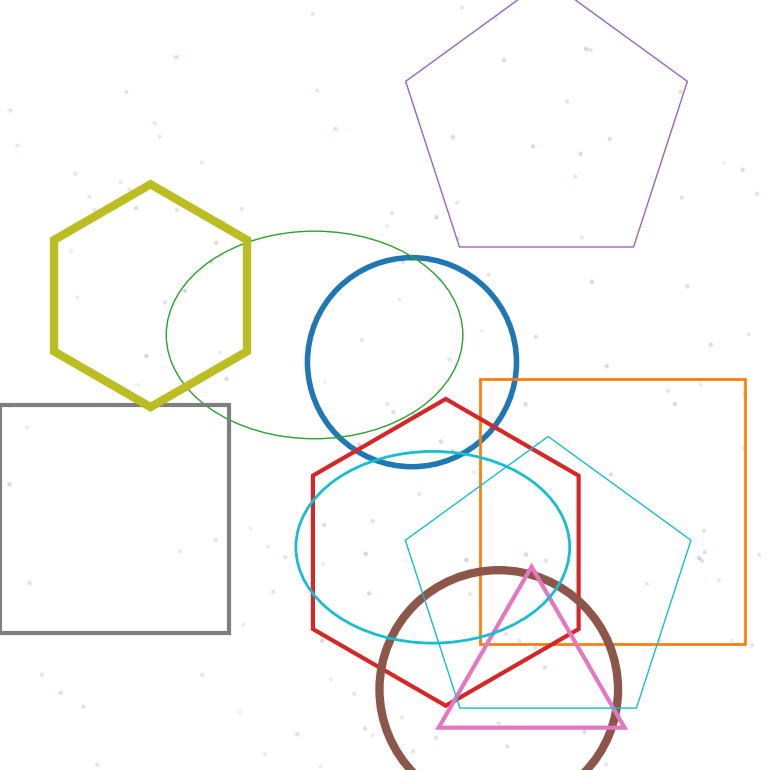[{"shape": "circle", "thickness": 2, "radius": 0.68, "center": [0.535, 0.53]}, {"shape": "square", "thickness": 1, "radius": 0.86, "center": [0.796, 0.336]}, {"shape": "oval", "thickness": 0.5, "radius": 0.96, "center": [0.409, 0.565]}, {"shape": "hexagon", "thickness": 1.5, "radius": 1.0, "center": [0.579, 0.283]}, {"shape": "pentagon", "thickness": 0.5, "radius": 0.96, "center": [0.71, 0.835]}, {"shape": "circle", "thickness": 3, "radius": 0.77, "center": [0.648, 0.105]}, {"shape": "triangle", "thickness": 1.5, "radius": 0.7, "center": [0.69, 0.125]}, {"shape": "square", "thickness": 1.5, "radius": 0.74, "center": [0.148, 0.326]}, {"shape": "hexagon", "thickness": 3, "radius": 0.72, "center": [0.196, 0.616]}, {"shape": "oval", "thickness": 1, "radius": 0.89, "center": [0.562, 0.289]}, {"shape": "pentagon", "thickness": 0.5, "radius": 0.97, "center": [0.712, 0.238]}]